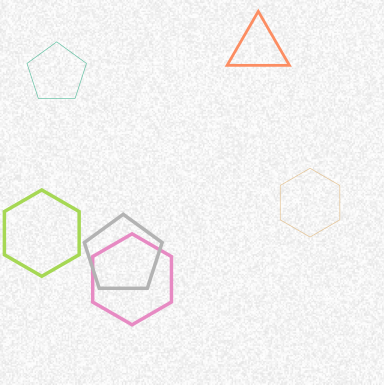[{"shape": "pentagon", "thickness": 0.5, "radius": 0.41, "center": [0.147, 0.81]}, {"shape": "triangle", "thickness": 2, "radius": 0.47, "center": [0.671, 0.877]}, {"shape": "hexagon", "thickness": 2.5, "radius": 0.59, "center": [0.343, 0.275]}, {"shape": "hexagon", "thickness": 2.5, "radius": 0.56, "center": [0.109, 0.394]}, {"shape": "hexagon", "thickness": 0.5, "radius": 0.45, "center": [0.805, 0.474]}, {"shape": "pentagon", "thickness": 2.5, "radius": 0.53, "center": [0.32, 0.337]}]